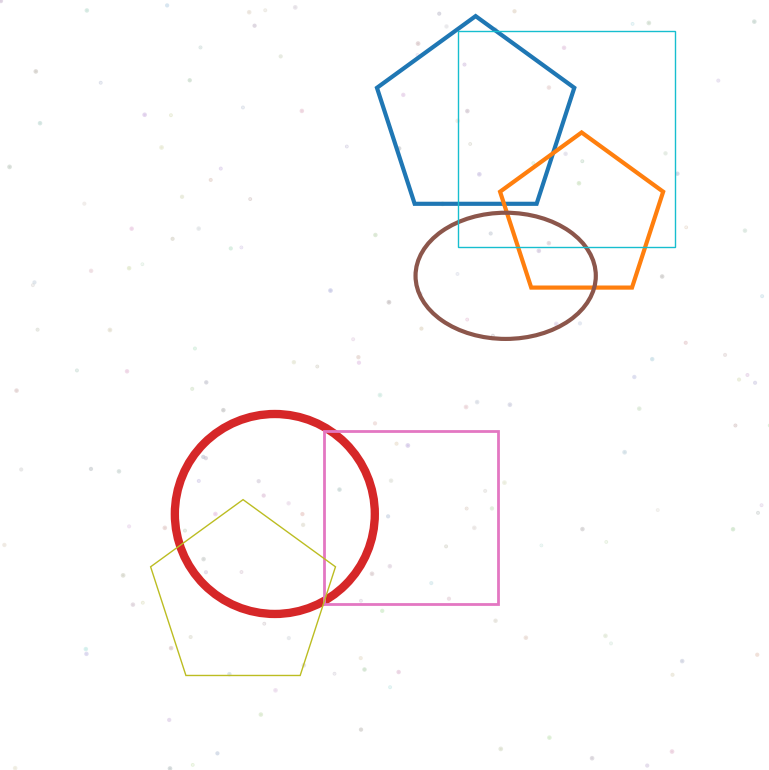[{"shape": "pentagon", "thickness": 1.5, "radius": 0.67, "center": [0.618, 0.844]}, {"shape": "pentagon", "thickness": 1.5, "radius": 0.56, "center": [0.755, 0.717]}, {"shape": "circle", "thickness": 3, "radius": 0.65, "center": [0.357, 0.332]}, {"shape": "oval", "thickness": 1.5, "radius": 0.59, "center": [0.657, 0.642]}, {"shape": "square", "thickness": 1, "radius": 0.56, "center": [0.534, 0.328]}, {"shape": "pentagon", "thickness": 0.5, "radius": 0.63, "center": [0.316, 0.225]}, {"shape": "square", "thickness": 0.5, "radius": 0.7, "center": [0.736, 0.82]}]